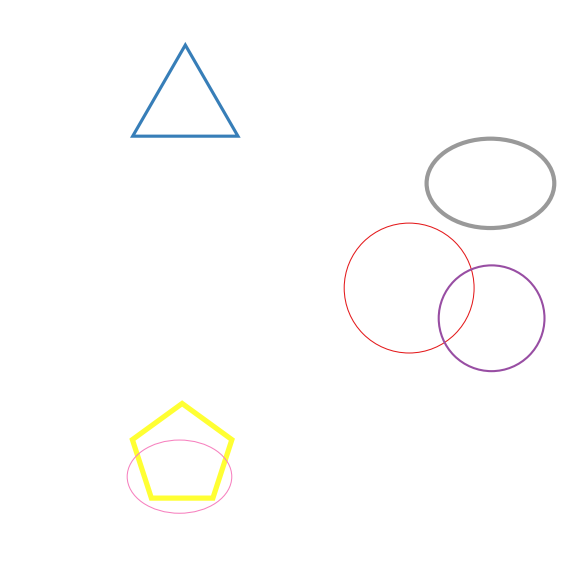[{"shape": "circle", "thickness": 0.5, "radius": 0.56, "center": [0.708, 0.5]}, {"shape": "triangle", "thickness": 1.5, "radius": 0.53, "center": [0.321, 0.816]}, {"shape": "circle", "thickness": 1, "radius": 0.46, "center": [0.851, 0.448]}, {"shape": "pentagon", "thickness": 2.5, "radius": 0.45, "center": [0.315, 0.21]}, {"shape": "oval", "thickness": 0.5, "radius": 0.45, "center": [0.311, 0.174]}, {"shape": "oval", "thickness": 2, "radius": 0.55, "center": [0.849, 0.682]}]